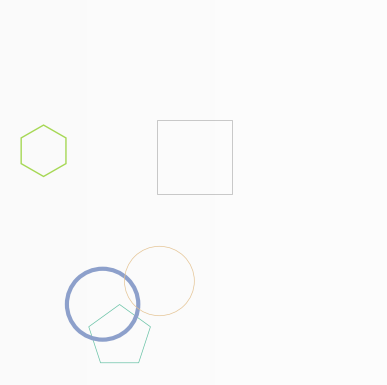[{"shape": "pentagon", "thickness": 0.5, "radius": 0.42, "center": [0.309, 0.125]}, {"shape": "circle", "thickness": 3, "radius": 0.46, "center": [0.265, 0.21]}, {"shape": "hexagon", "thickness": 1, "radius": 0.33, "center": [0.112, 0.608]}, {"shape": "circle", "thickness": 0.5, "radius": 0.45, "center": [0.411, 0.27]}, {"shape": "square", "thickness": 0.5, "radius": 0.49, "center": [0.502, 0.592]}]